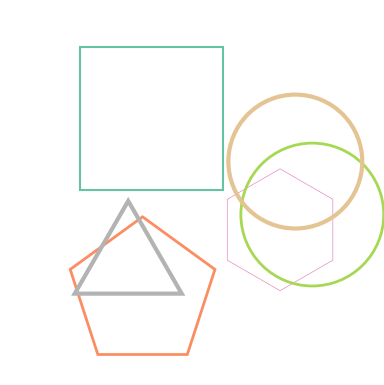[{"shape": "square", "thickness": 1.5, "radius": 0.93, "center": [0.394, 0.692]}, {"shape": "pentagon", "thickness": 2, "radius": 0.99, "center": [0.37, 0.239]}, {"shape": "hexagon", "thickness": 0.5, "radius": 0.79, "center": [0.727, 0.403]}, {"shape": "circle", "thickness": 2, "radius": 0.93, "center": [0.811, 0.443]}, {"shape": "circle", "thickness": 3, "radius": 0.87, "center": [0.767, 0.58]}, {"shape": "triangle", "thickness": 3, "radius": 0.8, "center": [0.333, 0.317]}]